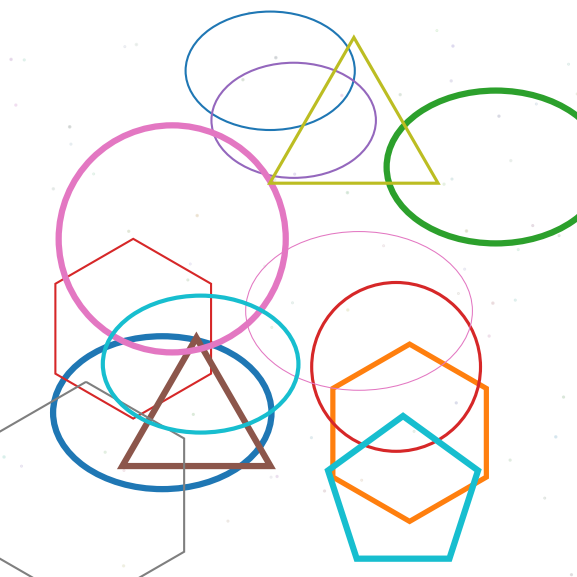[{"shape": "oval", "thickness": 1, "radius": 0.73, "center": [0.468, 0.877]}, {"shape": "oval", "thickness": 3, "radius": 0.95, "center": [0.281, 0.285]}, {"shape": "hexagon", "thickness": 2.5, "radius": 0.77, "center": [0.709, 0.25]}, {"shape": "oval", "thickness": 3, "radius": 0.95, "center": [0.859, 0.71]}, {"shape": "circle", "thickness": 1.5, "radius": 0.73, "center": [0.686, 0.364]}, {"shape": "hexagon", "thickness": 1, "radius": 0.78, "center": [0.231, 0.43]}, {"shape": "oval", "thickness": 1, "radius": 0.71, "center": [0.509, 0.791]}, {"shape": "triangle", "thickness": 3, "radius": 0.74, "center": [0.34, 0.266]}, {"shape": "oval", "thickness": 0.5, "radius": 0.98, "center": [0.622, 0.461]}, {"shape": "circle", "thickness": 3, "radius": 0.98, "center": [0.298, 0.585]}, {"shape": "hexagon", "thickness": 1, "radius": 0.98, "center": [0.149, 0.142]}, {"shape": "triangle", "thickness": 1.5, "radius": 0.84, "center": [0.613, 0.766]}, {"shape": "oval", "thickness": 2, "radius": 0.85, "center": [0.347, 0.369]}, {"shape": "pentagon", "thickness": 3, "radius": 0.68, "center": [0.698, 0.142]}]